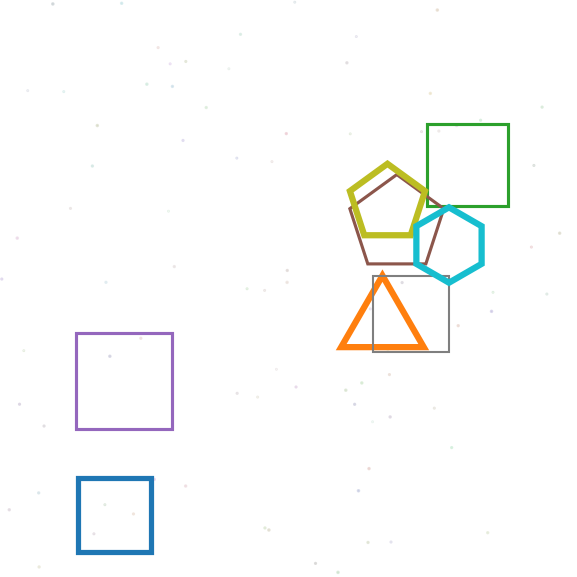[{"shape": "square", "thickness": 2.5, "radius": 0.32, "center": [0.199, 0.107]}, {"shape": "triangle", "thickness": 3, "radius": 0.41, "center": [0.662, 0.439]}, {"shape": "square", "thickness": 1.5, "radius": 0.35, "center": [0.81, 0.713]}, {"shape": "square", "thickness": 1.5, "radius": 0.42, "center": [0.214, 0.339]}, {"shape": "pentagon", "thickness": 1.5, "radius": 0.43, "center": [0.687, 0.611]}, {"shape": "square", "thickness": 1, "radius": 0.33, "center": [0.712, 0.455]}, {"shape": "pentagon", "thickness": 3, "radius": 0.34, "center": [0.671, 0.647]}, {"shape": "hexagon", "thickness": 3, "radius": 0.33, "center": [0.777, 0.575]}]